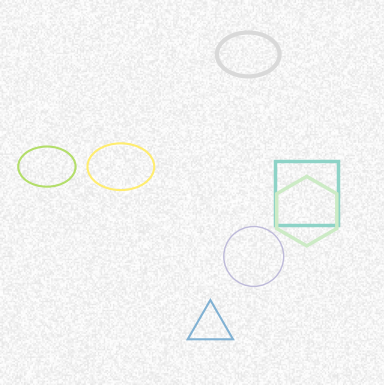[{"shape": "square", "thickness": 2.5, "radius": 0.41, "center": [0.797, 0.499]}, {"shape": "circle", "thickness": 1, "radius": 0.39, "center": [0.659, 0.334]}, {"shape": "triangle", "thickness": 1.5, "radius": 0.34, "center": [0.546, 0.153]}, {"shape": "oval", "thickness": 1.5, "radius": 0.37, "center": [0.122, 0.567]}, {"shape": "oval", "thickness": 3, "radius": 0.41, "center": [0.645, 0.859]}, {"shape": "hexagon", "thickness": 2.5, "radius": 0.45, "center": [0.797, 0.452]}, {"shape": "oval", "thickness": 1.5, "radius": 0.43, "center": [0.314, 0.567]}]